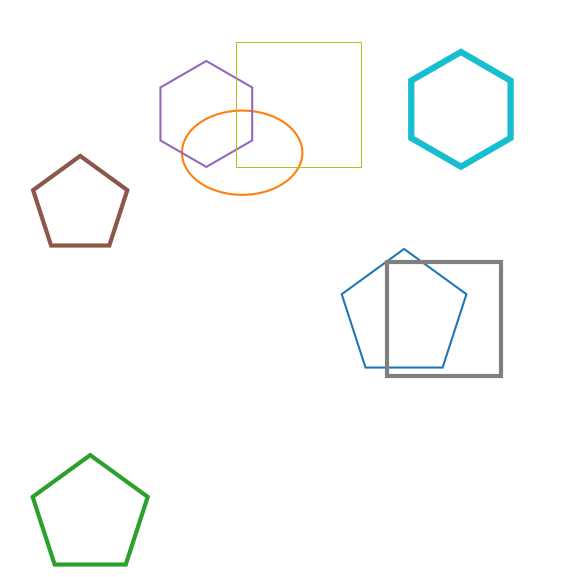[{"shape": "pentagon", "thickness": 1, "radius": 0.57, "center": [0.7, 0.455]}, {"shape": "oval", "thickness": 1, "radius": 0.52, "center": [0.419, 0.735]}, {"shape": "pentagon", "thickness": 2, "radius": 0.52, "center": [0.156, 0.106]}, {"shape": "hexagon", "thickness": 1, "radius": 0.46, "center": [0.357, 0.802]}, {"shape": "pentagon", "thickness": 2, "radius": 0.43, "center": [0.139, 0.643]}, {"shape": "square", "thickness": 2, "radius": 0.49, "center": [0.769, 0.446]}, {"shape": "square", "thickness": 0.5, "radius": 0.54, "center": [0.516, 0.818]}, {"shape": "hexagon", "thickness": 3, "radius": 0.5, "center": [0.798, 0.81]}]